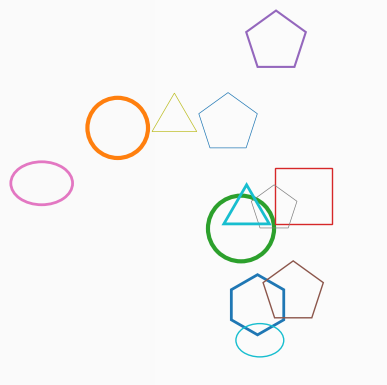[{"shape": "pentagon", "thickness": 0.5, "radius": 0.4, "center": [0.589, 0.68]}, {"shape": "hexagon", "thickness": 2, "radius": 0.39, "center": [0.665, 0.208]}, {"shape": "circle", "thickness": 3, "radius": 0.39, "center": [0.304, 0.668]}, {"shape": "circle", "thickness": 3, "radius": 0.43, "center": [0.622, 0.406]}, {"shape": "square", "thickness": 1, "radius": 0.36, "center": [0.783, 0.491]}, {"shape": "pentagon", "thickness": 1.5, "radius": 0.4, "center": [0.712, 0.892]}, {"shape": "pentagon", "thickness": 1, "radius": 0.41, "center": [0.757, 0.241]}, {"shape": "oval", "thickness": 2, "radius": 0.4, "center": [0.108, 0.524]}, {"shape": "pentagon", "thickness": 0.5, "radius": 0.31, "center": [0.707, 0.458]}, {"shape": "triangle", "thickness": 0.5, "radius": 0.33, "center": [0.45, 0.692]}, {"shape": "triangle", "thickness": 2, "radius": 0.34, "center": [0.636, 0.452]}, {"shape": "oval", "thickness": 1, "radius": 0.31, "center": [0.671, 0.116]}]